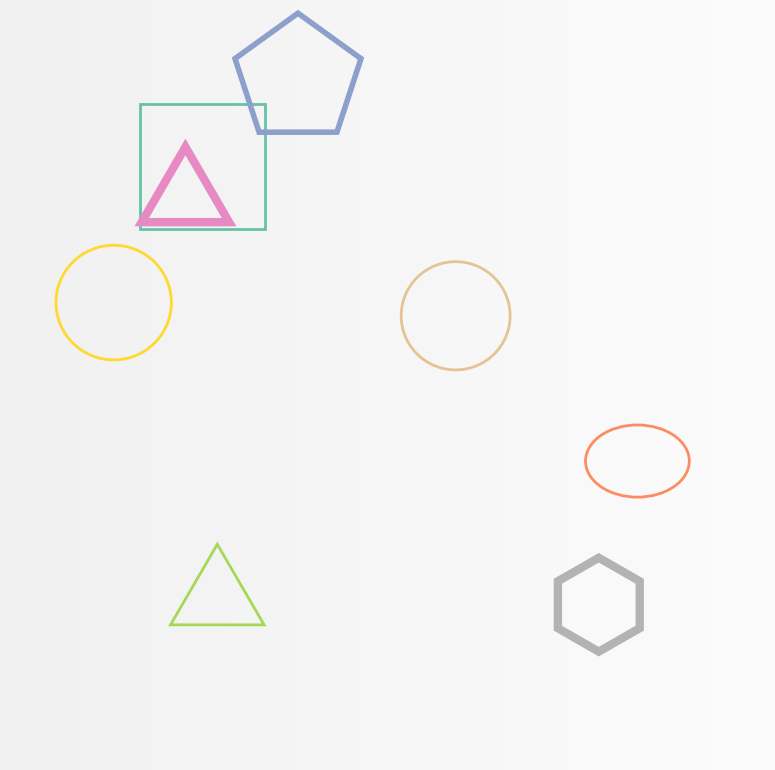[{"shape": "square", "thickness": 1, "radius": 0.41, "center": [0.261, 0.783]}, {"shape": "oval", "thickness": 1, "radius": 0.33, "center": [0.822, 0.401]}, {"shape": "pentagon", "thickness": 2, "radius": 0.43, "center": [0.385, 0.897]}, {"shape": "triangle", "thickness": 3, "radius": 0.33, "center": [0.239, 0.744]}, {"shape": "triangle", "thickness": 1, "radius": 0.35, "center": [0.28, 0.223]}, {"shape": "circle", "thickness": 1, "radius": 0.37, "center": [0.147, 0.607]}, {"shape": "circle", "thickness": 1, "radius": 0.35, "center": [0.588, 0.59]}, {"shape": "hexagon", "thickness": 3, "radius": 0.3, "center": [0.773, 0.215]}]